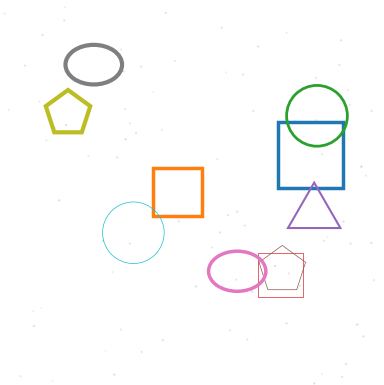[{"shape": "square", "thickness": 2.5, "radius": 0.42, "center": [0.806, 0.597]}, {"shape": "square", "thickness": 2.5, "radius": 0.32, "center": [0.461, 0.501]}, {"shape": "circle", "thickness": 2, "radius": 0.39, "center": [0.823, 0.699]}, {"shape": "square", "thickness": 0.5, "radius": 0.29, "center": [0.728, 0.286]}, {"shape": "triangle", "thickness": 1.5, "radius": 0.39, "center": [0.816, 0.447]}, {"shape": "pentagon", "thickness": 0.5, "radius": 0.32, "center": [0.733, 0.299]}, {"shape": "oval", "thickness": 2.5, "radius": 0.37, "center": [0.616, 0.295]}, {"shape": "oval", "thickness": 3, "radius": 0.37, "center": [0.244, 0.832]}, {"shape": "pentagon", "thickness": 3, "radius": 0.3, "center": [0.177, 0.705]}, {"shape": "circle", "thickness": 0.5, "radius": 0.4, "center": [0.346, 0.395]}]